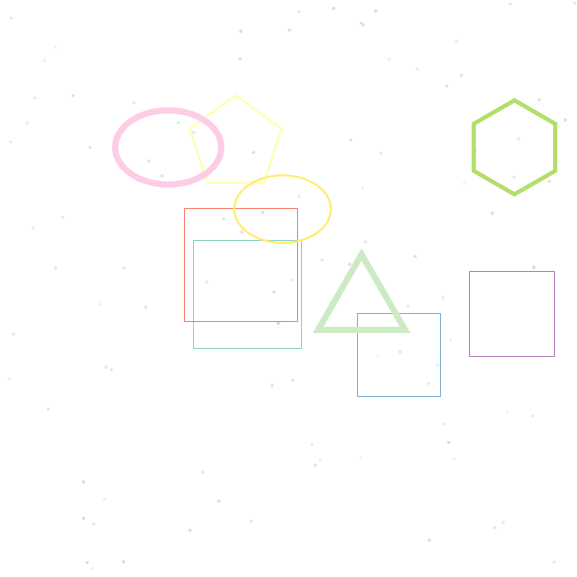[{"shape": "square", "thickness": 0.5, "radius": 0.47, "center": [0.428, 0.491]}, {"shape": "pentagon", "thickness": 1, "radius": 0.42, "center": [0.408, 0.75]}, {"shape": "square", "thickness": 0.5, "radius": 0.49, "center": [0.416, 0.541]}, {"shape": "square", "thickness": 0.5, "radius": 0.36, "center": [0.691, 0.386]}, {"shape": "hexagon", "thickness": 2, "radius": 0.41, "center": [0.891, 0.744]}, {"shape": "oval", "thickness": 3, "radius": 0.46, "center": [0.291, 0.744]}, {"shape": "square", "thickness": 0.5, "radius": 0.37, "center": [0.885, 0.456]}, {"shape": "triangle", "thickness": 3, "radius": 0.44, "center": [0.626, 0.471]}, {"shape": "oval", "thickness": 1, "radius": 0.42, "center": [0.489, 0.637]}]